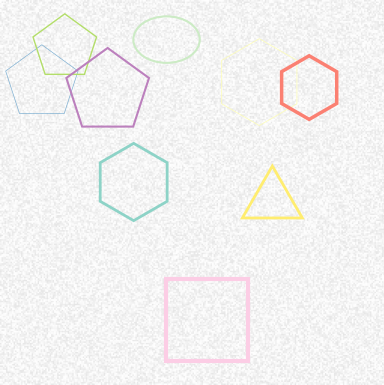[{"shape": "hexagon", "thickness": 2, "radius": 0.5, "center": [0.347, 0.527]}, {"shape": "hexagon", "thickness": 0.5, "radius": 0.56, "center": [0.674, 0.787]}, {"shape": "hexagon", "thickness": 2.5, "radius": 0.41, "center": [0.803, 0.773]}, {"shape": "pentagon", "thickness": 0.5, "radius": 0.49, "center": [0.109, 0.785]}, {"shape": "pentagon", "thickness": 1, "radius": 0.43, "center": [0.168, 0.877]}, {"shape": "square", "thickness": 3, "radius": 0.53, "center": [0.538, 0.169]}, {"shape": "pentagon", "thickness": 1.5, "radius": 0.56, "center": [0.28, 0.763]}, {"shape": "oval", "thickness": 1.5, "radius": 0.43, "center": [0.433, 0.897]}, {"shape": "triangle", "thickness": 2, "radius": 0.45, "center": [0.707, 0.479]}]